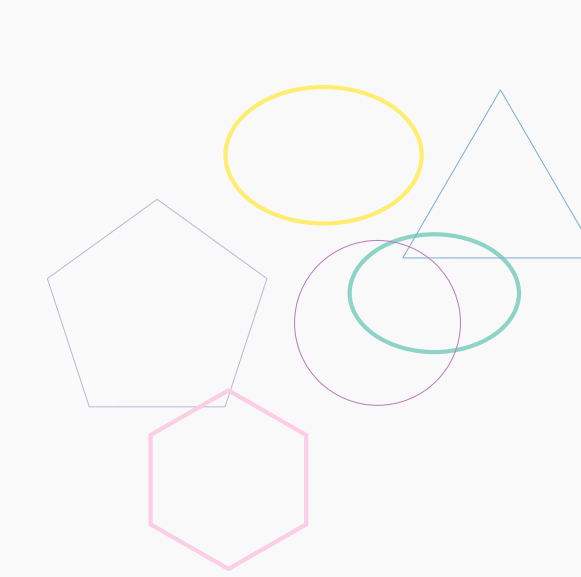[{"shape": "oval", "thickness": 2, "radius": 0.73, "center": [0.747, 0.491]}, {"shape": "pentagon", "thickness": 0.5, "radius": 0.99, "center": [0.27, 0.455]}, {"shape": "triangle", "thickness": 0.5, "radius": 0.97, "center": [0.861, 0.649]}, {"shape": "hexagon", "thickness": 2, "radius": 0.77, "center": [0.393, 0.169]}, {"shape": "circle", "thickness": 0.5, "radius": 0.71, "center": [0.65, 0.44]}, {"shape": "oval", "thickness": 2, "radius": 0.84, "center": [0.557, 0.73]}]